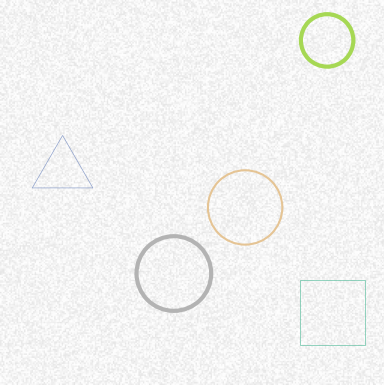[{"shape": "square", "thickness": 0.5, "radius": 0.42, "center": [0.863, 0.189]}, {"shape": "triangle", "thickness": 0.5, "radius": 0.45, "center": [0.163, 0.557]}, {"shape": "circle", "thickness": 3, "radius": 0.34, "center": [0.85, 0.895]}, {"shape": "circle", "thickness": 1.5, "radius": 0.48, "center": [0.637, 0.461]}, {"shape": "circle", "thickness": 3, "radius": 0.48, "center": [0.452, 0.29]}]